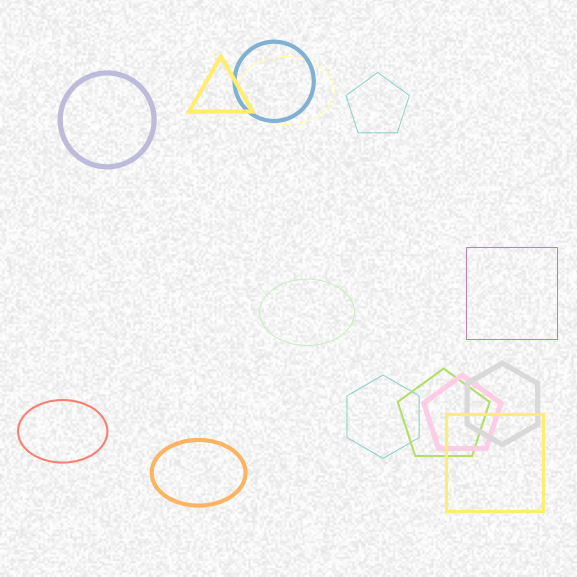[{"shape": "hexagon", "thickness": 0.5, "radius": 0.36, "center": [0.663, 0.278]}, {"shape": "pentagon", "thickness": 0.5, "radius": 0.29, "center": [0.654, 0.816]}, {"shape": "oval", "thickness": 0.5, "radius": 0.42, "center": [0.495, 0.842]}, {"shape": "circle", "thickness": 2.5, "radius": 0.41, "center": [0.186, 0.791]}, {"shape": "oval", "thickness": 1, "radius": 0.39, "center": [0.109, 0.252]}, {"shape": "circle", "thickness": 2, "radius": 0.34, "center": [0.475, 0.858]}, {"shape": "oval", "thickness": 2, "radius": 0.41, "center": [0.344, 0.18]}, {"shape": "pentagon", "thickness": 1, "radius": 0.42, "center": [0.768, 0.277]}, {"shape": "pentagon", "thickness": 2.5, "radius": 0.35, "center": [0.801, 0.279]}, {"shape": "hexagon", "thickness": 2.5, "radius": 0.35, "center": [0.87, 0.3]}, {"shape": "square", "thickness": 0.5, "radius": 0.4, "center": [0.886, 0.492]}, {"shape": "oval", "thickness": 0.5, "radius": 0.41, "center": [0.532, 0.458]}, {"shape": "triangle", "thickness": 2, "radius": 0.32, "center": [0.383, 0.838]}, {"shape": "square", "thickness": 1.5, "radius": 0.42, "center": [0.856, 0.199]}]